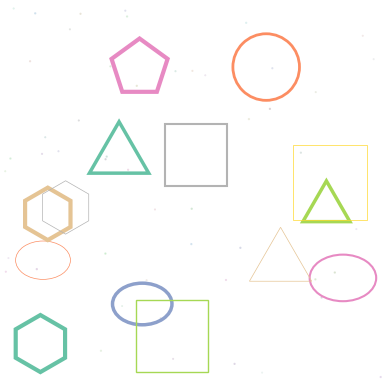[{"shape": "hexagon", "thickness": 3, "radius": 0.37, "center": [0.105, 0.108]}, {"shape": "triangle", "thickness": 2.5, "radius": 0.44, "center": [0.309, 0.595]}, {"shape": "circle", "thickness": 2, "radius": 0.43, "center": [0.691, 0.826]}, {"shape": "oval", "thickness": 0.5, "radius": 0.36, "center": [0.112, 0.324]}, {"shape": "oval", "thickness": 2.5, "radius": 0.39, "center": [0.369, 0.21]}, {"shape": "pentagon", "thickness": 3, "radius": 0.38, "center": [0.363, 0.823]}, {"shape": "oval", "thickness": 1.5, "radius": 0.43, "center": [0.891, 0.278]}, {"shape": "triangle", "thickness": 2.5, "radius": 0.35, "center": [0.848, 0.46]}, {"shape": "square", "thickness": 1, "radius": 0.47, "center": [0.447, 0.128]}, {"shape": "square", "thickness": 0.5, "radius": 0.48, "center": [0.857, 0.526]}, {"shape": "triangle", "thickness": 0.5, "radius": 0.47, "center": [0.729, 0.316]}, {"shape": "hexagon", "thickness": 3, "radius": 0.34, "center": [0.124, 0.444]}, {"shape": "hexagon", "thickness": 0.5, "radius": 0.35, "center": [0.17, 0.461]}, {"shape": "square", "thickness": 1.5, "radius": 0.4, "center": [0.51, 0.597]}]